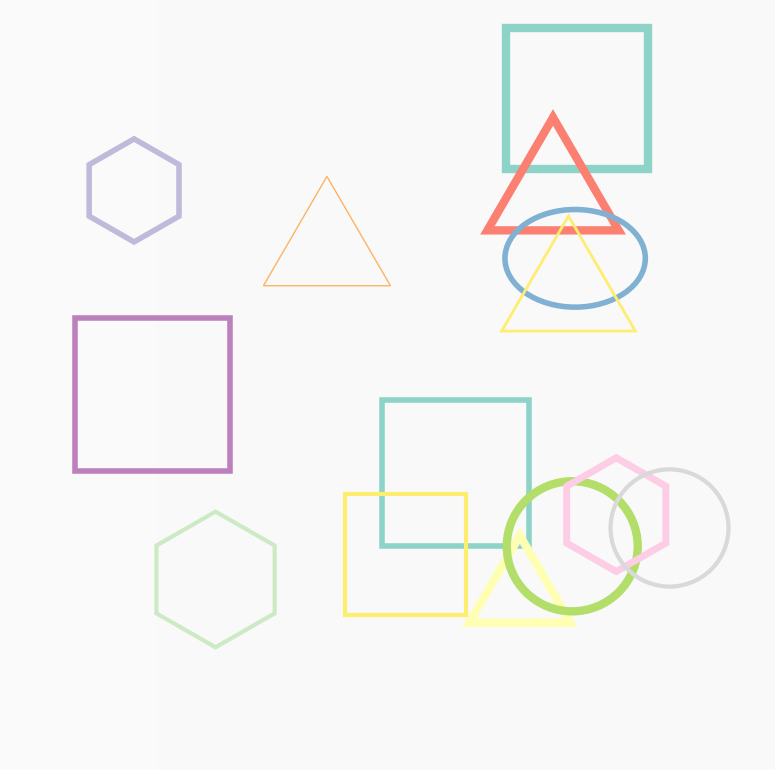[{"shape": "square", "thickness": 2, "radius": 0.47, "center": [0.587, 0.386]}, {"shape": "square", "thickness": 3, "radius": 0.46, "center": [0.745, 0.872]}, {"shape": "triangle", "thickness": 3, "radius": 0.38, "center": [0.671, 0.229]}, {"shape": "hexagon", "thickness": 2, "radius": 0.33, "center": [0.173, 0.753]}, {"shape": "triangle", "thickness": 3, "radius": 0.49, "center": [0.714, 0.75]}, {"shape": "oval", "thickness": 2, "radius": 0.45, "center": [0.742, 0.665]}, {"shape": "triangle", "thickness": 0.5, "radius": 0.47, "center": [0.422, 0.676]}, {"shape": "circle", "thickness": 3, "radius": 0.42, "center": [0.738, 0.291]}, {"shape": "hexagon", "thickness": 2.5, "radius": 0.37, "center": [0.795, 0.332]}, {"shape": "circle", "thickness": 1.5, "radius": 0.38, "center": [0.864, 0.314]}, {"shape": "square", "thickness": 2, "radius": 0.5, "center": [0.197, 0.488]}, {"shape": "hexagon", "thickness": 1.5, "radius": 0.44, "center": [0.278, 0.247]}, {"shape": "triangle", "thickness": 1, "radius": 0.5, "center": [0.734, 0.62]}, {"shape": "square", "thickness": 1.5, "radius": 0.39, "center": [0.523, 0.28]}]